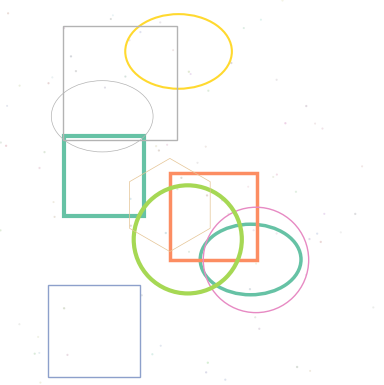[{"shape": "oval", "thickness": 2.5, "radius": 0.65, "center": [0.651, 0.326]}, {"shape": "square", "thickness": 3, "radius": 0.52, "center": [0.271, 0.543]}, {"shape": "square", "thickness": 2.5, "radius": 0.56, "center": [0.555, 0.437]}, {"shape": "square", "thickness": 1, "radius": 0.6, "center": [0.244, 0.14]}, {"shape": "circle", "thickness": 1, "radius": 0.68, "center": [0.665, 0.325]}, {"shape": "circle", "thickness": 3, "radius": 0.7, "center": [0.488, 0.378]}, {"shape": "oval", "thickness": 1.5, "radius": 0.69, "center": [0.464, 0.866]}, {"shape": "hexagon", "thickness": 0.5, "radius": 0.6, "center": [0.441, 0.468]}, {"shape": "oval", "thickness": 0.5, "radius": 0.66, "center": [0.265, 0.698]}, {"shape": "square", "thickness": 1, "radius": 0.74, "center": [0.311, 0.784]}]